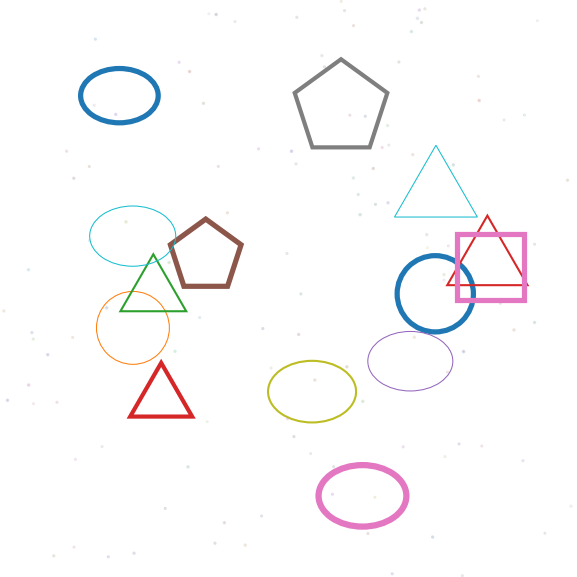[{"shape": "circle", "thickness": 2.5, "radius": 0.33, "center": [0.754, 0.49]}, {"shape": "oval", "thickness": 2.5, "radius": 0.34, "center": [0.207, 0.833]}, {"shape": "circle", "thickness": 0.5, "radius": 0.32, "center": [0.23, 0.431]}, {"shape": "triangle", "thickness": 1, "radius": 0.33, "center": [0.265, 0.493]}, {"shape": "triangle", "thickness": 2, "radius": 0.31, "center": [0.279, 0.309]}, {"shape": "triangle", "thickness": 1, "radius": 0.4, "center": [0.844, 0.545]}, {"shape": "oval", "thickness": 0.5, "radius": 0.37, "center": [0.711, 0.374]}, {"shape": "pentagon", "thickness": 2.5, "radius": 0.32, "center": [0.356, 0.555]}, {"shape": "oval", "thickness": 3, "radius": 0.38, "center": [0.628, 0.141]}, {"shape": "square", "thickness": 2.5, "radius": 0.29, "center": [0.85, 0.537]}, {"shape": "pentagon", "thickness": 2, "radius": 0.42, "center": [0.591, 0.812]}, {"shape": "oval", "thickness": 1, "radius": 0.38, "center": [0.54, 0.321]}, {"shape": "triangle", "thickness": 0.5, "radius": 0.41, "center": [0.755, 0.665]}, {"shape": "oval", "thickness": 0.5, "radius": 0.37, "center": [0.23, 0.59]}]